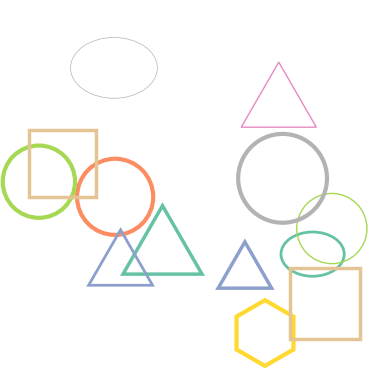[{"shape": "oval", "thickness": 2, "radius": 0.41, "center": [0.812, 0.34]}, {"shape": "triangle", "thickness": 2.5, "radius": 0.59, "center": [0.422, 0.347]}, {"shape": "circle", "thickness": 3, "radius": 0.49, "center": [0.299, 0.489]}, {"shape": "triangle", "thickness": 2, "radius": 0.48, "center": [0.313, 0.307]}, {"shape": "triangle", "thickness": 2.5, "radius": 0.4, "center": [0.636, 0.292]}, {"shape": "triangle", "thickness": 1, "radius": 0.56, "center": [0.724, 0.726]}, {"shape": "circle", "thickness": 1, "radius": 0.46, "center": [0.862, 0.406]}, {"shape": "circle", "thickness": 3, "radius": 0.47, "center": [0.101, 0.528]}, {"shape": "hexagon", "thickness": 3, "radius": 0.43, "center": [0.688, 0.135]}, {"shape": "square", "thickness": 2.5, "radius": 0.44, "center": [0.162, 0.575]}, {"shape": "square", "thickness": 2.5, "radius": 0.46, "center": [0.844, 0.212]}, {"shape": "oval", "thickness": 0.5, "radius": 0.56, "center": [0.296, 0.824]}, {"shape": "circle", "thickness": 3, "radius": 0.58, "center": [0.734, 0.537]}]